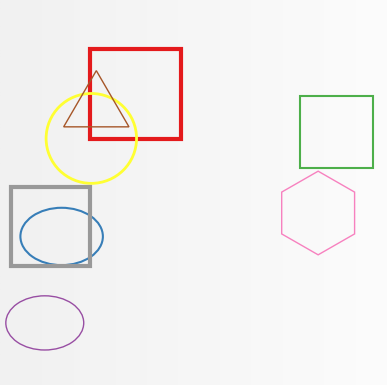[{"shape": "square", "thickness": 3, "radius": 0.59, "center": [0.349, 0.755]}, {"shape": "oval", "thickness": 1.5, "radius": 0.53, "center": [0.159, 0.386]}, {"shape": "square", "thickness": 1.5, "radius": 0.47, "center": [0.868, 0.657]}, {"shape": "oval", "thickness": 1, "radius": 0.5, "center": [0.116, 0.161]}, {"shape": "circle", "thickness": 2, "radius": 0.58, "center": [0.236, 0.64]}, {"shape": "triangle", "thickness": 1, "radius": 0.49, "center": [0.249, 0.719]}, {"shape": "hexagon", "thickness": 1, "radius": 0.54, "center": [0.821, 0.447]}, {"shape": "square", "thickness": 3, "radius": 0.51, "center": [0.131, 0.412]}]